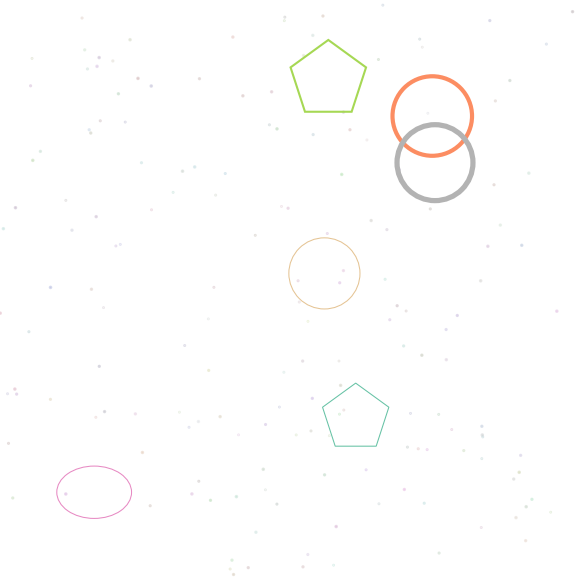[{"shape": "pentagon", "thickness": 0.5, "radius": 0.3, "center": [0.616, 0.275]}, {"shape": "circle", "thickness": 2, "radius": 0.34, "center": [0.749, 0.798]}, {"shape": "oval", "thickness": 0.5, "radius": 0.32, "center": [0.163, 0.147]}, {"shape": "pentagon", "thickness": 1, "radius": 0.34, "center": [0.568, 0.861]}, {"shape": "circle", "thickness": 0.5, "radius": 0.31, "center": [0.562, 0.526]}, {"shape": "circle", "thickness": 2.5, "radius": 0.33, "center": [0.753, 0.717]}]